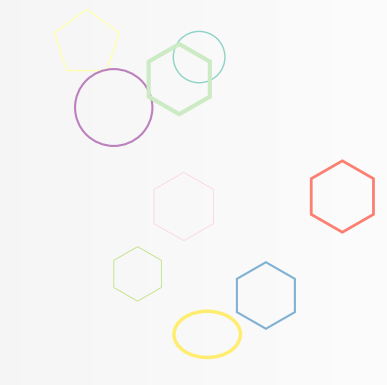[{"shape": "circle", "thickness": 1, "radius": 0.33, "center": [0.514, 0.852]}, {"shape": "pentagon", "thickness": 1, "radius": 0.44, "center": [0.224, 0.888]}, {"shape": "hexagon", "thickness": 2, "radius": 0.46, "center": [0.884, 0.49]}, {"shape": "hexagon", "thickness": 1.5, "radius": 0.43, "center": [0.686, 0.232]}, {"shape": "hexagon", "thickness": 0.5, "radius": 0.35, "center": [0.355, 0.289]}, {"shape": "hexagon", "thickness": 0.5, "radius": 0.44, "center": [0.474, 0.463]}, {"shape": "circle", "thickness": 1.5, "radius": 0.5, "center": [0.293, 0.721]}, {"shape": "hexagon", "thickness": 3, "radius": 0.46, "center": [0.463, 0.794]}, {"shape": "oval", "thickness": 2.5, "radius": 0.43, "center": [0.535, 0.131]}]